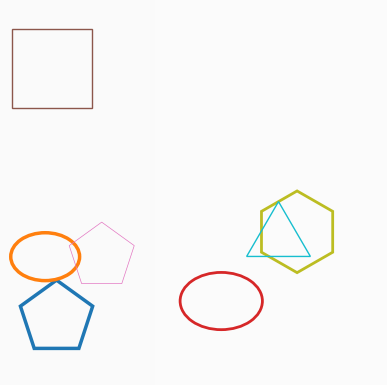[{"shape": "pentagon", "thickness": 2.5, "radius": 0.49, "center": [0.146, 0.174]}, {"shape": "oval", "thickness": 2.5, "radius": 0.44, "center": [0.117, 0.333]}, {"shape": "oval", "thickness": 2, "radius": 0.53, "center": [0.571, 0.218]}, {"shape": "square", "thickness": 1, "radius": 0.51, "center": [0.134, 0.822]}, {"shape": "pentagon", "thickness": 0.5, "radius": 0.44, "center": [0.263, 0.335]}, {"shape": "hexagon", "thickness": 2, "radius": 0.53, "center": [0.767, 0.398]}, {"shape": "triangle", "thickness": 1, "radius": 0.47, "center": [0.719, 0.381]}]